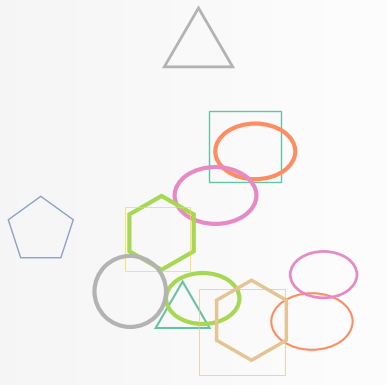[{"shape": "square", "thickness": 1, "radius": 0.47, "center": [0.633, 0.62]}, {"shape": "triangle", "thickness": 1.5, "radius": 0.4, "center": [0.471, 0.188]}, {"shape": "oval", "thickness": 3, "radius": 0.52, "center": [0.659, 0.607]}, {"shape": "oval", "thickness": 1.5, "radius": 0.52, "center": [0.805, 0.165]}, {"shape": "pentagon", "thickness": 1, "radius": 0.44, "center": [0.105, 0.402]}, {"shape": "oval", "thickness": 3, "radius": 0.53, "center": [0.556, 0.492]}, {"shape": "oval", "thickness": 2, "radius": 0.43, "center": [0.835, 0.287]}, {"shape": "oval", "thickness": 3, "radius": 0.47, "center": [0.523, 0.225]}, {"shape": "hexagon", "thickness": 3, "radius": 0.48, "center": [0.417, 0.395]}, {"shape": "square", "thickness": 0.5, "radius": 0.42, "center": [0.407, 0.38]}, {"shape": "square", "thickness": 0.5, "radius": 0.56, "center": [0.624, 0.138]}, {"shape": "hexagon", "thickness": 2.5, "radius": 0.52, "center": [0.649, 0.168]}, {"shape": "triangle", "thickness": 2, "radius": 0.51, "center": [0.512, 0.877]}, {"shape": "circle", "thickness": 3, "radius": 0.46, "center": [0.336, 0.243]}]